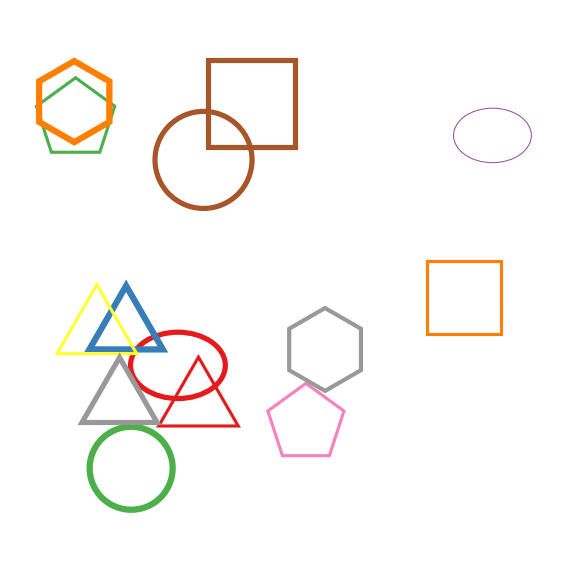[{"shape": "triangle", "thickness": 1.5, "radius": 0.4, "center": [0.344, 0.301]}, {"shape": "oval", "thickness": 2.5, "radius": 0.41, "center": [0.308, 0.366]}, {"shape": "triangle", "thickness": 3, "radius": 0.37, "center": [0.218, 0.431]}, {"shape": "circle", "thickness": 3, "radius": 0.36, "center": [0.227, 0.188]}, {"shape": "pentagon", "thickness": 1.5, "radius": 0.36, "center": [0.131, 0.793]}, {"shape": "oval", "thickness": 0.5, "radius": 0.34, "center": [0.853, 0.765]}, {"shape": "hexagon", "thickness": 3, "radius": 0.35, "center": [0.129, 0.823]}, {"shape": "square", "thickness": 1.5, "radius": 0.32, "center": [0.803, 0.484]}, {"shape": "triangle", "thickness": 1.5, "radius": 0.4, "center": [0.168, 0.427]}, {"shape": "circle", "thickness": 2.5, "radius": 0.42, "center": [0.352, 0.722]}, {"shape": "square", "thickness": 2.5, "radius": 0.38, "center": [0.436, 0.821]}, {"shape": "pentagon", "thickness": 1.5, "radius": 0.35, "center": [0.53, 0.266]}, {"shape": "triangle", "thickness": 2.5, "radius": 0.38, "center": [0.207, 0.305]}, {"shape": "hexagon", "thickness": 2, "radius": 0.36, "center": [0.563, 0.394]}]